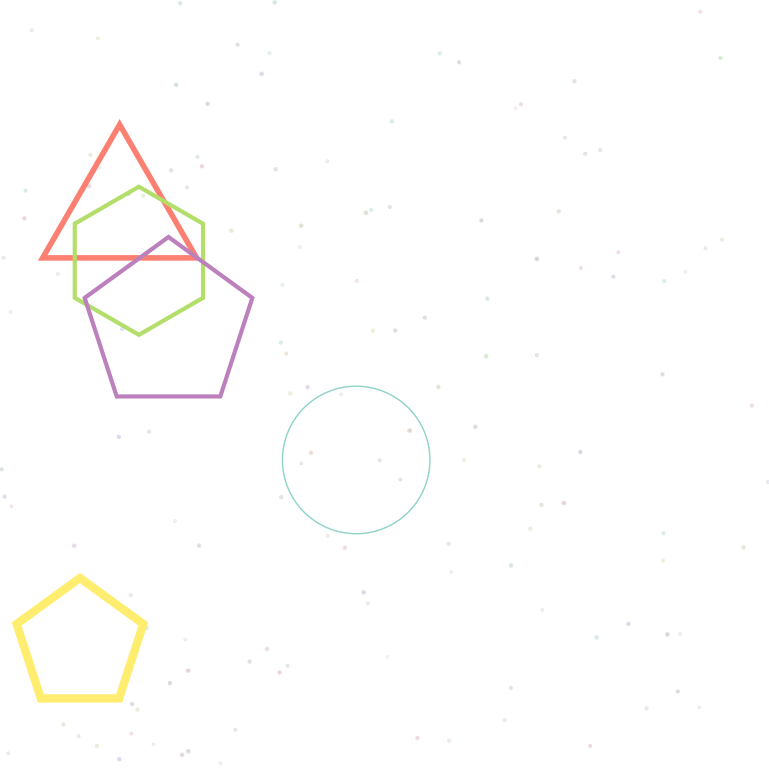[{"shape": "circle", "thickness": 0.5, "radius": 0.48, "center": [0.463, 0.403]}, {"shape": "triangle", "thickness": 2, "radius": 0.58, "center": [0.155, 0.723]}, {"shape": "hexagon", "thickness": 1.5, "radius": 0.48, "center": [0.18, 0.661]}, {"shape": "pentagon", "thickness": 1.5, "radius": 0.57, "center": [0.219, 0.578]}, {"shape": "pentagon", "thickness": 3, "radius": 0.43, "center": [0.104, 0.163]}]